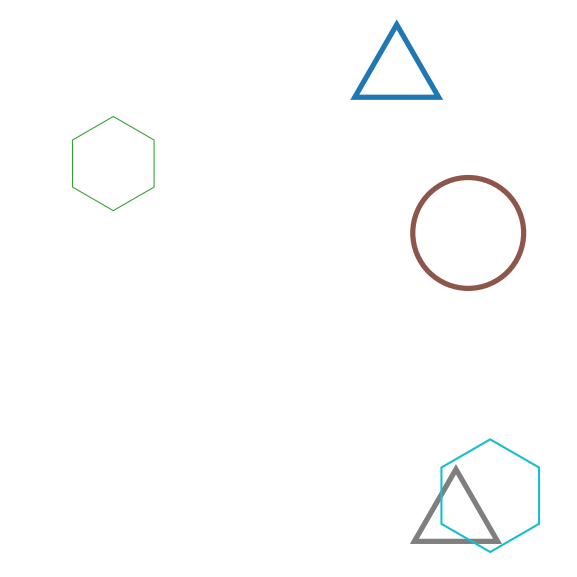[{"shape": "triangle", "thickness": 2.5, "radius": 0.42, "center": [0.687, 0.873]}, {"shape": "hexagon", "thickness": 0.5, "radius": 0.41, "center": [0.196, 0.716]}, {"shape": "circle", "thickness": 2.5, "radius": 0.48, "center": [0.811, 0.596]}, {"shape": "triangle", "thickness": 2.5, "radius": 0.42, "center": [0.79, 0.103]}, {"shape": "hexagon", "thickness": 1, "radius": 0.49, "center": [0.849, 0.141]}]